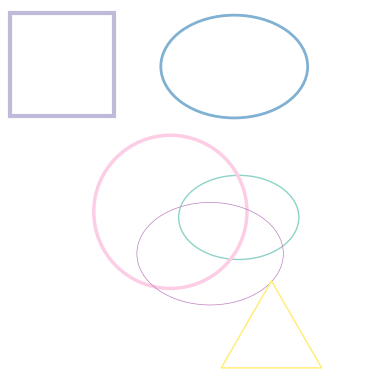[{"shape": "oval", "thickness": 1, "radius": 0.78, "center": [0.62, 0.435]}, {"shape": "square", "thickness": 3, "radius": 0.67, "center": [0.161, 0.833]}, {"shape": "oval", "thickness": 2, "radius": 0.95, "center": [0.608, 0.827]}, {"shape": "circle", "thickness": 2.5, "radius": 0.99, "center": [0.442, 0.45]}, {"shape": "oval", "thickness": 0.5, "radius": 0.95, "center": [0.546, 0.341]}, {"shape": "triangle", "thickness": 1, "radius": 0.75, "center": [0.705, 0.12]}]